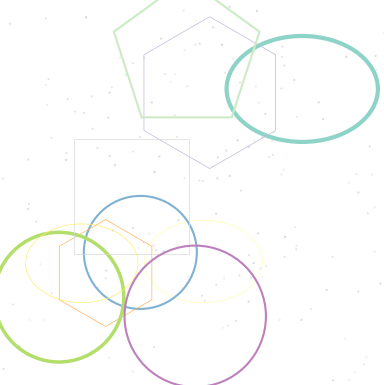[{"shape": "oval", "thickness": 3, "radius": 0.98, "center": [0.785, 0.769]}, {"shape": "oval", "thickness": 0.5, "radius": 0.77, "center": [0.528, 0.321]}, {"shape": "hexagon", "thickness": 0.5, "radius": 0.99, "center": [0.545, 0.759]}, {"shape": "circle", "thickness": 1.5, "radius": 0.73, "center": [0.365, 0.344]}, {"shape": "hexagon", "thickness": 0.5, "radius": 0.69, "center": [0.274, 0.291]}, {"shape": "circle", "thickness": 2.5, "radius": 0.84, "center": [0.153, 0.228]}, {"shape": "square", "thickness": 0.5, "radius": 0.74, "center": [0.342, 0.489]}, {"shape": "circle", "thickness": 1.5, "radius": 0.92, "center": [0.507, 0.178]}, {"shape": "pentagon", "thickness": 1.5, "radius": 0.99, "center": [0.485, 0.856]}, {"shape": "oval", "thickness": 0.5, "radius": 0.73, "center": [0.212, 0.316]}]